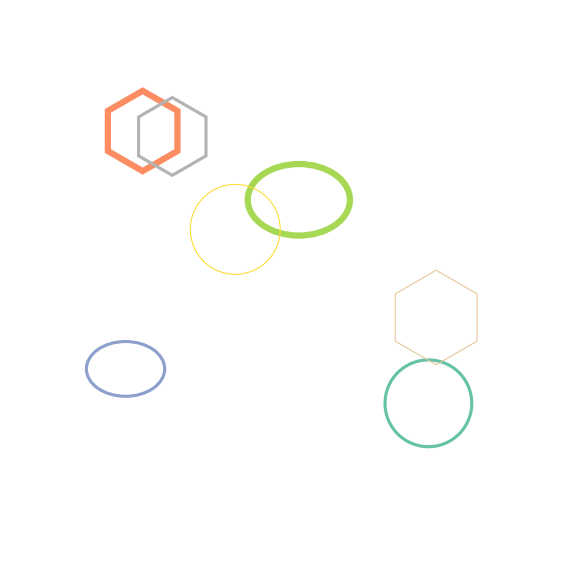[{"shape": "circle", "thickness": 1.5, "radius": 0.38, "center": [0.742, 0.301]}, {"shape": "hexagon", "thickness": 3, "radius": 0.35, "center": [0.247, 0.772]}, {"shape": "oval", "thickness": 1.5, "radius": 0.34, "center": [0.217, 0.36]}, {"shape": "oval", "thickness": 3, "radius": 0.44, "center": [0.517, 0.653]}, {"shape": "circle", "thickness": 0.5, "radius": 0.39, "center": [0.407, 0.602]}, {"shape": "hexagon", "thickness": 0.5, "radius": 0.41, "center": [0.755, 0.449]}, {"shape": "hexagon", "thickness": 1.5, "radius": 0.34, "center": [0.298, 0.763]}]